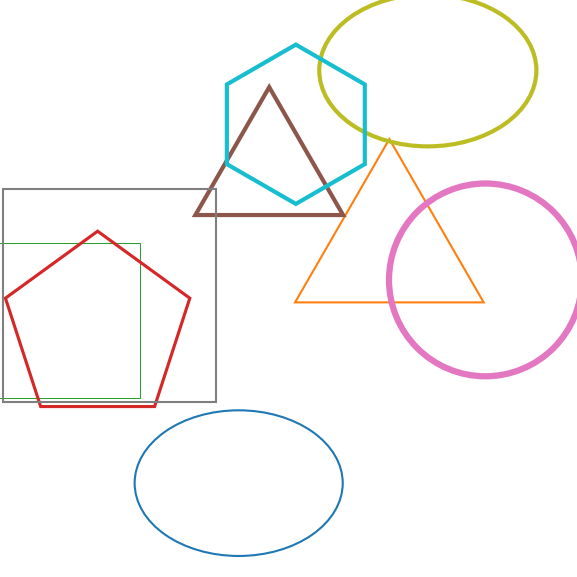[{"shape": "oval", "thickness": 1, "radius": 0.9, "center": [0.413, 0.163]}, {"shape": "triangle", "thickness": 1, "radius": 0.94, "center": [0.674, 0.57]}, {"shape": "square", "thickness": 0.5, "radius": 0.67, "center": [0.108, 0.444]}, {"shape": "pentagon", "thickness": 1.5, "radius": 0.84, "center": [0.169, 0.431]}, {"shape": "triangle", "thickness": 2, "radius": 0.74, "center": [0.466, 0.701]}, {"shape": "circle", "thickness": 3, "radius": 0.83, "center": [0.84, 0.514]}, {"shape": "square", "thickness": 1, "radius": 0.92, "center": [0.189, 0.487]}, {"shape": "oval", "thickness": 2, "radius": 0.94, "center": [0.741, 0.877]}, {"shape": "hexagon", "thickness": 2, "radius": 0.69, "center": [0.512, 0.784]}]